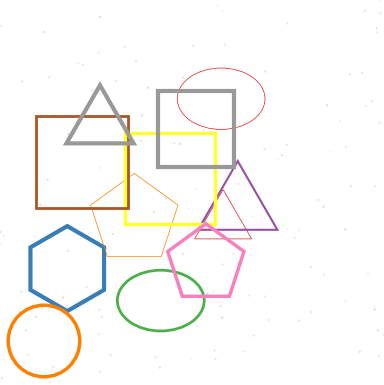[{"shape": "triangle", "thickness": 0.5, "radius": 0.43, "center": [0.58, 0.422]}, {"shape": "oval", "thickness": 0.5, "radius": 0.57, "center": [0.574, 0.744]}, {"shape": "hexagon", "thickness": 3, "radius": 0.55, "center": [0.175, 0.302]}, {"shape": "oval", "thickness": 2, "radius": 0.56, "center": [0.418, 0.219]}, {"shape": "triangle", "thickness": 1.5, "radius": 0.59, "center": [0.617, 0.463]}, {"shape": "pentagon", "thickness": 0.5, "radius": 0.6, "center": [0.349, 0.43]}, {"shape": "circle", "thickness": 2.5, "radius": 0.46, "center": [0.114, 0.114]}, {"shape": "square", "thickness": 2.5, "radius": 0.59, "center": [0.442, 0.537]}, {"shape": "square", "thickness": 2, "radius": 0.6, "center": [0.213, 0.58]}, {"shape": "pentagon", "thickness": 2.5, "radius": 0.52, "center": [0.535, 0.315]}, {"shape": "square", "thickness": 3, "radius": 0.49, "center": [0.508, 0.664]}, {"shape": "triangle", "thickness": 3, "radius": 0.5, "center": [0.26, 0.678]}]